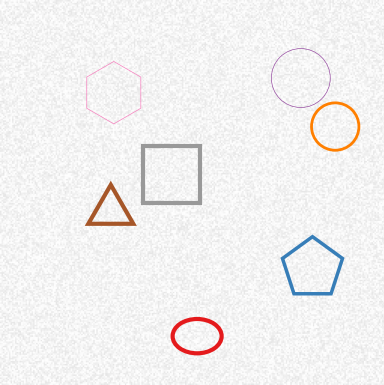[{"shape": "oval", "thickness": 3, "radius": 0.32, "center": [0.512, 0.127]}, {"shape": "pentagon", "thickness": 2.5, "radius": 0.41, "center": [0.812, 0.303]}, {"shape": "circle", "thickness": 0.5, "radius": 0.38, "center": [0.781, 0.797]}, {"shape": "circle", "thickness": 2, "radius": 0.31, "center": [0.871, 0.671]}, {"shape": "triangle", "thickness": 3, "radius": 0.34, "center": [0.288, 0.452]}, {"shape": "hexagon", "thickness": 0.5, "radius": 0.41, "center": [0.296, 0.759]}, {"shape": "square", "thickness": 3, "radius": 0.37, "center": [0.445, 0.546]}]